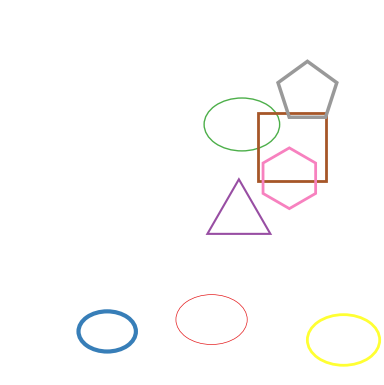[{"shape": "oval", "thickness": 0.5, "radius": 0.46, "center": [0.55, 0.17]}, {"shape": "oval", "thickness": 3, "radius": 0.37, "center": [0.278, 0.139]}, {"shape": "oval", "thickness": 1, "radius": 0.49, "center": [0.628, 0.677]}, {"shape": "triangle", "thickness": 1.5, "radius": 0.47, "center": [0.62, 0.44]}, {"shape": "oval", "thickness": 2, "radius": 0.47, "center": [0.892, 0.117]}, {"shape": "square", "thickness": 2, "radius": 0.44, "center": [0.759, 0.618]}, {"shape": "hexagon", "thickness": 2, "radius": 0.39, "center": [0.752, 0.537]}, {"shape": "pentagon", "thickness": 2.5, "radius": 0.4, "center": [0.798, 0.76]}]